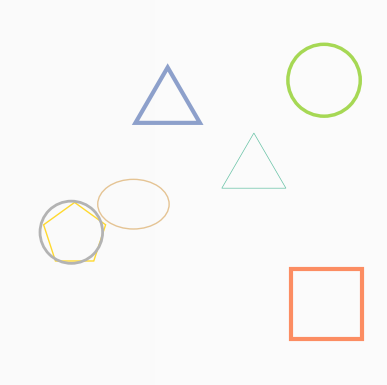[{"shape": "triangle", "thickness": 0.5, "radius": 0.48, "center": [0.655, 0.559]}, {"shape": "square", "thickness": 3, "radius": 0.45, "center": [0.842, 0.21]}, {"shape": "triangle", "thickness": 3, "radius": 0.48, "center": [0.433, 0.729]}, {"shape": "circle", "thickness": 2.5, "radius": 0.47, "center": [0.836, 0.792]}, {"shape": "pentagon", "thickness": 1, "radius": 0.42, "center": [0.193, 0.39]}, {"shape": "oval", "thickness": 1, "radius": 0.46, "center": [0.344, 0.47]}, {"shape": "circle", "thickness": 2, "radius": 0.4, "center": [0.184, 0.397]}]